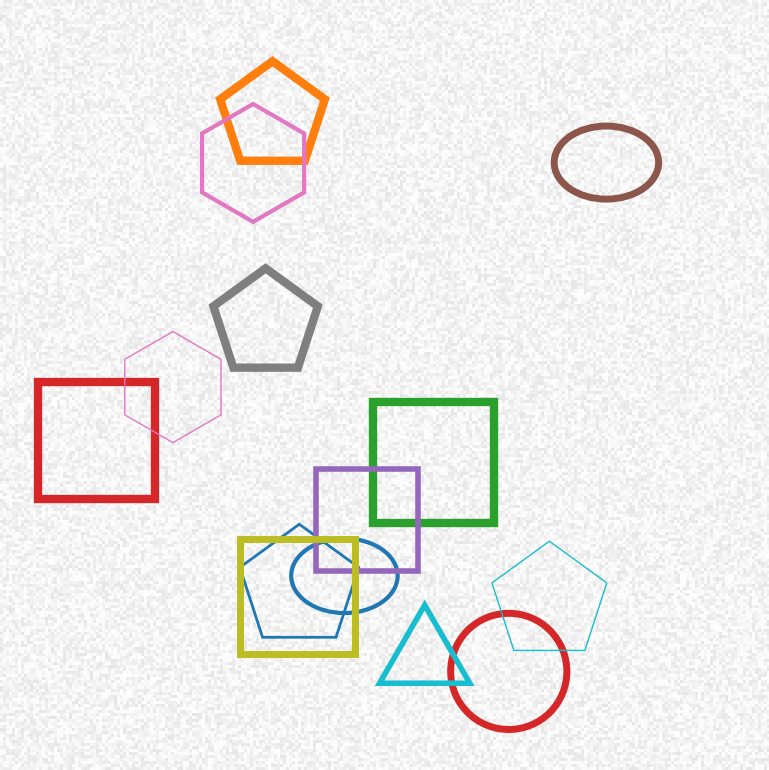[{"shape": "oval", "thickness": 1.5, "radius": 0.35, "center": [0.447, 0.252]}, {"shape": "pentagon", "thickness": 1, "radius": 0.41, "center": [0.389, 0.238]}, {"shape": "pentagon", "thickness": 3, "radius": 0.36, "center": [0.354, 0.849]}, {"shape": "square", "thickness": 3, "radius": 0.39, "center": [0.563, 0.399]}, {"shape": "circle", "thickness": 2.5, "radius": 0.38, "center": [0.661, 0.128]}, {"shape": "square", "thickness": 3, "radius": 0.38, "center": [0.125, 0.428]}, {"shape": "square", "thickness": 2, "radius": 0.33, "center": [0.477, 0.325]}, {"shape": "oval", "thickness": 2.5, "radius": 0.34, "center": [0.788, 0.789]}, {"shape": "hexagon", "thickness": 1.5, "radius": 0.38, "center": [0.329, 0.788]}, {"shape": "hexagon", "thickness": 0.5, "radius": 0.36, "center": [0.225, 0.497]}, {"shape": "pentagon", "thickness": 3, "radius": 0.36, "center": [0.345, 0.58]}, {"shape": "square", "thickness": 2.5, "radius": 0.37, "center": [0.386, 0.225]}, {"shape": "triangle", "thickness": 2, "radius": 0.34, "center": [0.552, 0.147]}, {"shape": "pentagon", "thickness": 0.5, "radius": 0.39, "center": [0.713, 0.219]}]